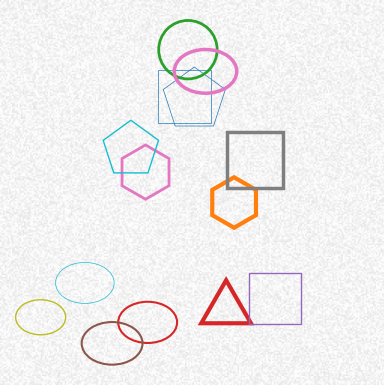[{"shape": "pentagon", "thickness": 0.5, "radius": 0.42, "center": [0.505, 0.741]}, {"shape": "square", "thickness": 0.5, "radius": 0.34, "center": [0.48, 0.75]}, {"shape": "hexagon", "thickness": 3, "radius": 0.33, "center": [0.608, 0.474]}, {"shape": "circle", "thickness": 2, "radius": 0.38, "center": [0.488, 0.871]}, {"shape": "triangle", "thickness": 3, "radius": 0.37, "center": [0.587, 0.198]}, {"shape": "oval", "thickness": 1.5, "radius": 0.38, "center": [0.384, 0.163]}, {"shape": "square", "thickness": 1, "radius": 0.34, "center": [0.714, 0.225]}, {"shape": "oval", "thickness": 1.5, "radius": 0.4, "center": [0.291, 0.108]}, {"shape": "oval", "thickness": 2.5, "radius": 0.41, "center": [0.534, 0.815]}, {"shape": "hexagon", "thickness": 2, "radius": 0.35, "center": [0.378, 0.553]}, {"shape": "square", "thickness": 2.5, "radius": 0.36, "center": [0.663, 0.585]}, {"shape": "oval", "thickness": 1, "radius": 0.32, "center": [0.106, 0.176]}, {"shape": "oval", "thickness": 0.5, "radius": 0.38, "center": [0.22, 0.265]}, {"shape": "pentagon", "thickness": 1, "radius": 0.38, "center": [0.34, 0.612]}]